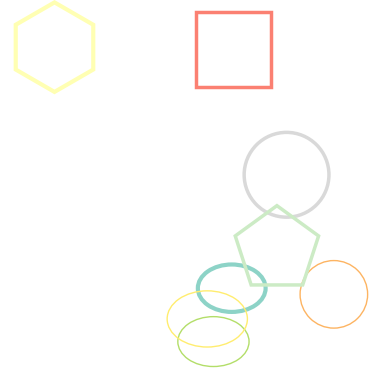[{"shape": "oval", "thickness": 3, "radius": 0.44, "center": [0.602, 0.251]}, {"shape": "hexagon", "thickness": 3, "radius": 0.58, "center": [0.142, 0.878]}, {"shape": "square", "thickness": 2.5, "radius": 0.49, "center": [0.606, 0.872]}, {"shape": "circle", "thickness": 1, "radius": 0.44, "center": [0.867, 0.235]}, {"shape": "oval", "thickness": 1, "radius": 0.46, "center": [0.554, 0.113]}, {"shape": "circle", "thickness": 2.5, "radius": 0.55, "center": [0.744, 0.546]}, {"shape": "pentagon", "thickness": 2.5, "radius": 0.57, "center": [0.719, 0.352]}, {"shape": "oval", "thickness": 1, "radius": 0.52, "center": [0.538, 0.172]}]